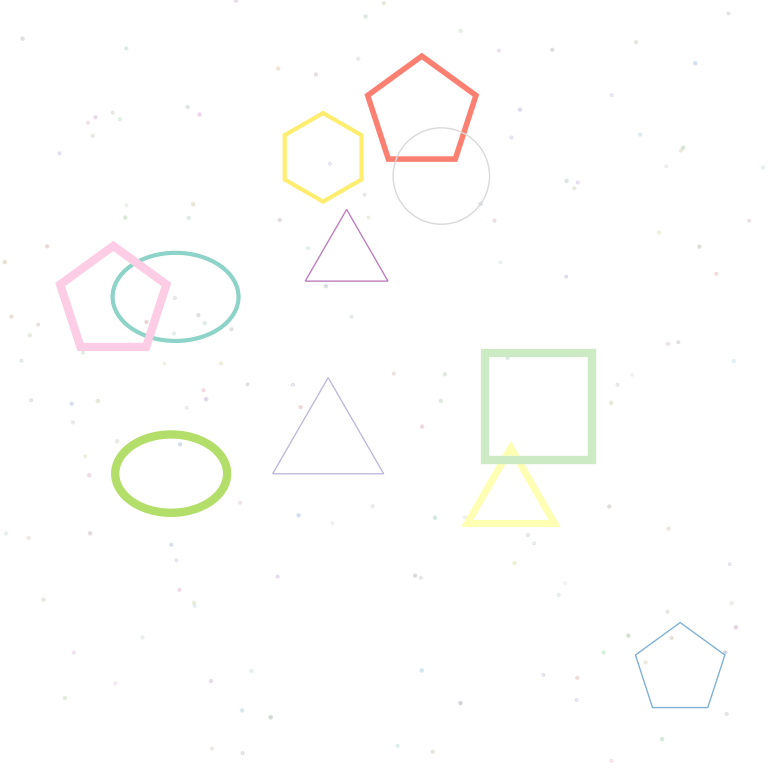[{"shape": "oval", "thickness": 1.5, "radius": 0.41, "center": [0.228, 0.614]}, {"shape": "triangle", "thickness": 2.5, "radius": 0.33, "center": [0.663, 0.353]}, {"shape": "triangle", "thickness": 0.5, "radius": 0.42, "center": [0.426, 0.426]}, {"shape": "pentagon", "thickness": 2, "radius": 0.37, "center": [0.548, 0.853]}, {"shape": "pentagon", "thickness": 0.5, "radius": 0.31, "center": [0.883, 0.13]}, {"shape": "oval", "thickness": 3, "radius": 0.36, "center": [0.222, 0.385]}, {"shape": "pentagon", "thickness": 3, "radius": 0.36, "center": [0.147, 0.608]}, {"shape": "circle", "thickness": 0.5, "radius": 0.31, "center": [0.573, 0.771]}, {"shape": "triangle", "thickness": 0.5, "radius": 0.31, "center": [0.45, 0.666]}, {"shape": "square", "thickness": 3, "radius": 0.35, "center": [0.699, 0.472]}, {"shape": "hexagon", "thickness": 1.5, "radius": 0.29, "center": [0.42, 0.796]}]